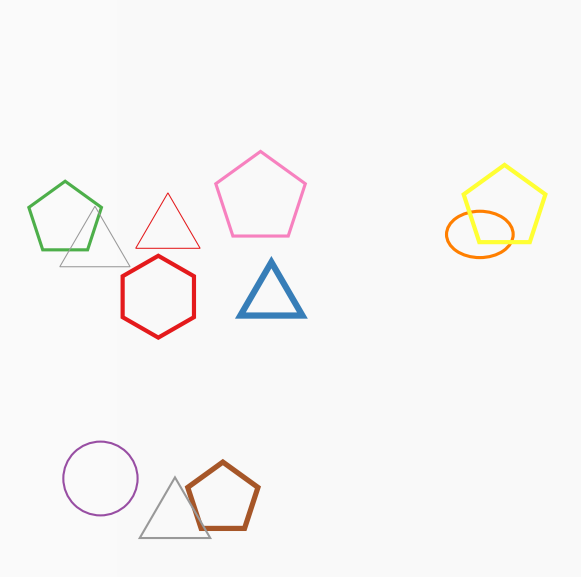[{"shape": "hexagon", "thickness": 2, "radius": 0.35, "center": [0.272, 0.485]}, {"shape": "triangle", "thickness": 0.5, "radius": 0.32, "center": [0.289, 0.601]}, {"shape": "triangle", "thickness": 3, "radius": 0.31, "center": [0.467, 0.484]}, {"shape": "pentagon", "thickness": 1.5, "radius": 0.33, "center": [0.112, 0.62]}, {"shape": "circle", "thickness": 1, "radius": 0.32, "center": [0.173, 0.171]}, {"shape": "oval", "thickness": 1.5, "radius": 0.29, "center": [0.826, 0.593]}, {"shape": "pentagon", "thickness": 2, "radius": 0.37, "center": [0.868, 0.64]}, {"shape": "pentagon", "thickness": 2.5, "radius": 0.32, "center": [0.383, 0.136]}, {"shape": "pentagon", "thickness": 1.5, "radius": 0.4, "center": [0.448, 0.656]}, {"shape": "triangle", "thickness": 0.5, "radius": 0.35, "center": [0.163, 0.572]}, {"shape": "triangle", "thickness": 1, "radius": 0.35, "center": [0.301, 0.102]}]